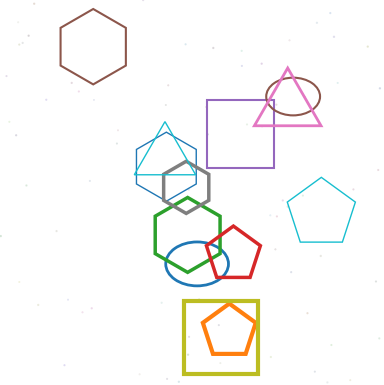[{"shape": "hexagon", "thickness": 1, "radius": 0.45, "center": [0.432, 0.567]}, {"shape": "oval", "thickness": 2, "radius": 0.41, "center": [0.512, 0.315]}, {"shape": "pentagon", "thickness": 3, "radius": 0.36, "center": [0.596, 0.139]}, {"shape": "hexagon", "thickness": 2.5, "radius": 0.49, "center": [0.487, 0.39]}, {"shape": "pentagon", "thickness": 2.5, "radius": 0.37, "center": [0.606, 0.339]}, {"shape": "square", "thickness": 1.5, "radius": 0.44, "center": [0.624, 0.652]}, {"shape": "oval", "thickness": 1.5, "radius": 0.35, "center": [0.761, 0.749]}, {"shape": "hexagon", "thickness": 1.5, "radius": 0.49, "center": [0.242, 0.879]}, {"shape": "triangle", "thickness": 2, "radius": 0.5, "center": [0.747, 0.723]}, {"shape": "hexagon", "thickness": 2.5, "radius": 0.34, "center": [0.484, 0.513]}, {"shape": "square", "thickness": 3, "radius": 0.48, "center": [0.574, 0.123]}, {"shape": "triangle", "thickness": 1, "radius": 0.46, "center": [0.429, 0.592]}, {"shape": "pentagon", "thickness": 1, "radius": 0.46, "center": [0.835, 0.446]}]